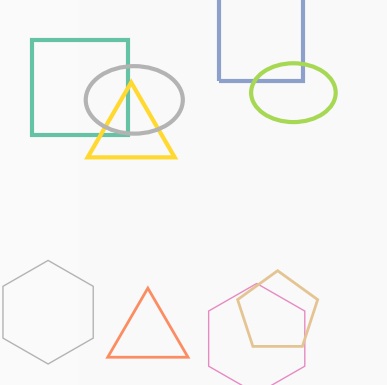[{"shape": "square", "thickness": 3, "radius": 0.62, "center": [0.207, 0.773]}, {"shape": "triangle", "thickness": 2, "radius": 0.6, "center": [0.382, 0.132]}, {"shape": "square", "thickness": 3, "radius": 0.54, "center": [0.673, 0.899]}, {"shape": "hexagon", "thickness": 1, "radius": 0.72, "center": [0.663, 0.12]}, {"shape": "oval", "thickness": 3, "radius": 0.55, "center": [0.757, 0.759]}, {"shape": "triangle", "thickness": 3, "radius": 0.65, "center": [0.339, 0.656]}, {"shape": "pentagon", "thickness": 2, "radius": 0.54, "center": [0.716, 0.188]}, {"shape": "hexagon", "thickness": 1, "radius": 0.67, "center": [0.124, 0.189]}, {"shape": "oval", "thickness": 3, "radius": 0.63, "center": [0.347, 0.741]}]